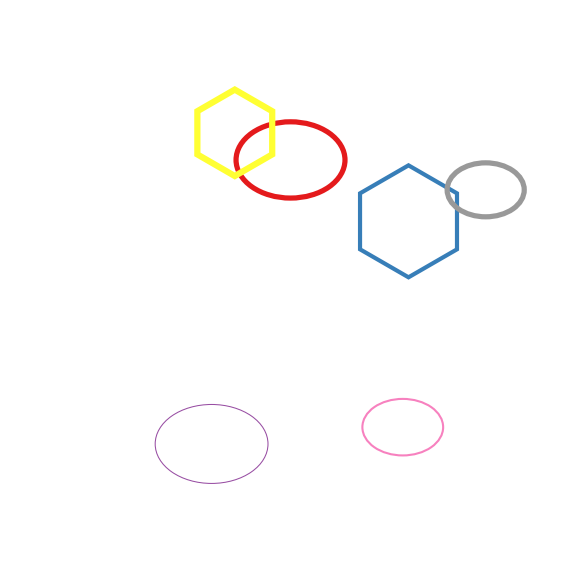[{"shape": "oval", "thickness": 2.5, "radius": 0.47, "center": [0.503, 0.722]}, {"shape": "hexagon", "thickness": 2, "radius": 0.48, "center": [0.707, 0.616]}, {"shape": "oval", "thickness": 0.5, "radius": 0.49, "center": [0.366, 0.23]}, {"shape": "hexagon", "thickness": 3, "radius": 0.37, "center": [0.407, 0.769]}, {"shape": "oval", "thickness": 1, "radius": 0.35, "center": [0.697, 0.259]}, {"shape": "oval", "thickness": 2.5, "radius": 0.33, "center": [0.841, 0.67]}]